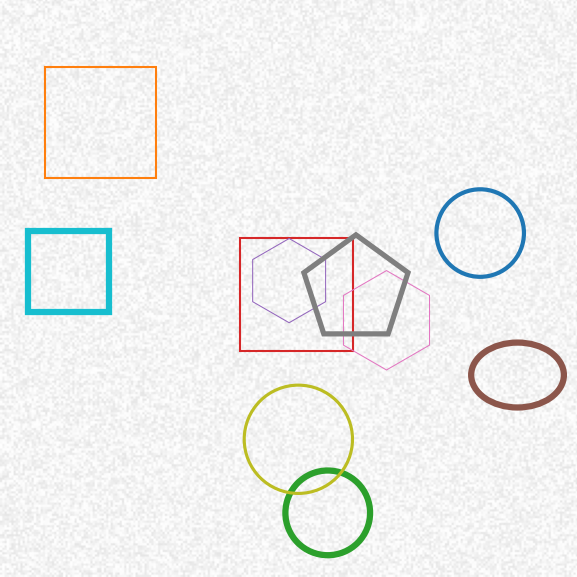[{"shape": "circle", "thickness": 2, "radius": 0.38, "center": [0.832, 0.596]}, {"shape": "square", "thickness": 1, "radius": 0.48, "center": [0.174, 0.787]}, {"shape": "circle", "thickness": 3, "radius": 0.37, "center": [0.568, 0.111]}, {"shape": "square", "thickness": 1, "radius": 0.49, "center": [0.513, 0.489]}, {"shape": "hexagon", "thickness": 0.5, "radius": 0.36, "center": [0.501, 0.513]}, {"shape": "oval", "thickness": 3, "radius": 0.4, "center": [0.896, 0.35]}, {"shape": "hexagon", "thickness": 0.5, "radius": 0.43, "center": [0.669, 0.445]}, {"shape": "pentagon", "thickness": 2.5, "radius": 0.47, "center": [0.616, 0.498]}, {"shape": "circle", "thickness": 1.5, "radius": 0.47, "center": [0.517, 0.238]}, {"shape": "square", "thickness": 3, "radius": 0.35, "center": [0.118, 0.528]}]